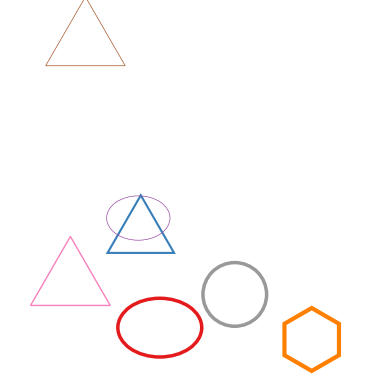[{"shape": "oval", "thickness": 2.5, "radius": 0.54, "center": [0.415, 0.149]}, {"shape": "triangle", "thickness": 1.5, "radius": 0.5, "center": [0.366, 0.393]}, {"shape": "oval", "thickness": 0.5, "radius": 0.41, "center": [0.359, 0.434]}, {"shape": "hexagon", "thickness": 3, "radius": 0.41, "center": [0.81, 0.118]}, {"shape": "triangle", "thickness": 0.5, "radius": 0.6, "center": [0.222, 0.889]}, {"shape": "triangle", "thickness": 1, "radius": 0.6, "center": [0.183, 0.266]}, {"shape": "circle", "thickness": 2.5, "radius": 0.41, "center": [0.61, 0.235]}]